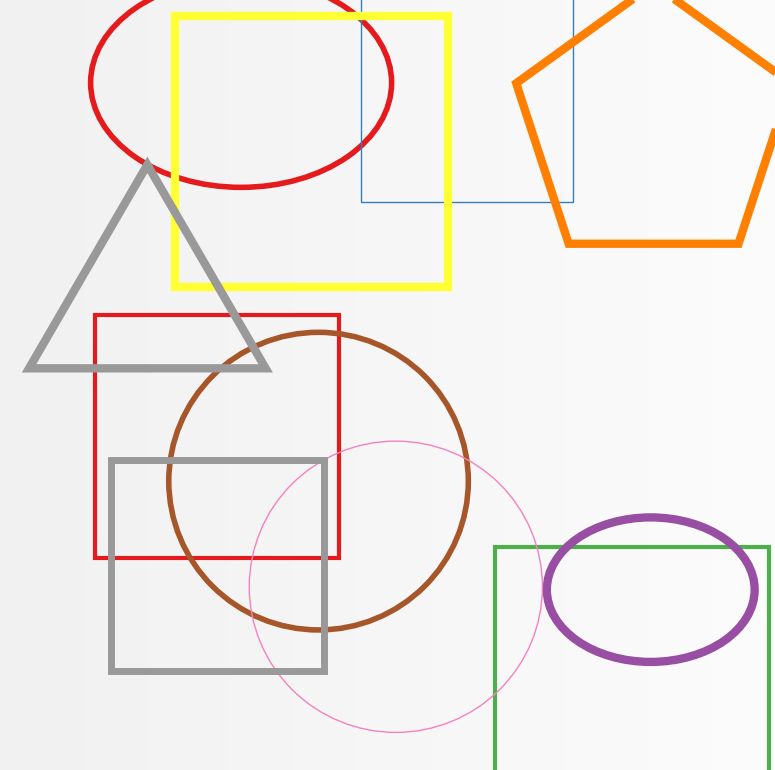[{"shape": "square", "thickness": 1.5, "radius": 0.79, "center": [0.28, 0.433]}, {"shape": "oval", "thickness": 2, "radius": 0.97, "center": [0.311, 0.893]}, {"shape": "square", "thickness": 0.5, "radius": 0.68, "center": [0.603, 0.874]}, {"shape": "square", "thickness": 1.5, "radius": 0.88, "center": [0.816, 0.113]}, {"shape": "oval", "thickness": 3, "radius": 0.67, "center": [0.84, 0.234]}, {"shape": "pentagon", "thickness": 3, "radius": 0.93, "center": [0.843, 0.834]}, {"shape": "square", "thickness": 3, "radius": 0.88, "center": [0.402, 0.803]}, {"shape": "circle", "thickness": 2, "radius": 0.97, "center": [0.411, 0.375]}, {"shape": "circle", "thickness": 0.5, "radius": 0.95, "center": [0.511, 0.238]}, {"shape": "square", "thickness": 2.5, "radius": 0.69, "center": [0.281, 0.266]}, {"shape": "triangle", "thickness": 3, "radius": 0.88, "center": [0.19, 0.61]}]